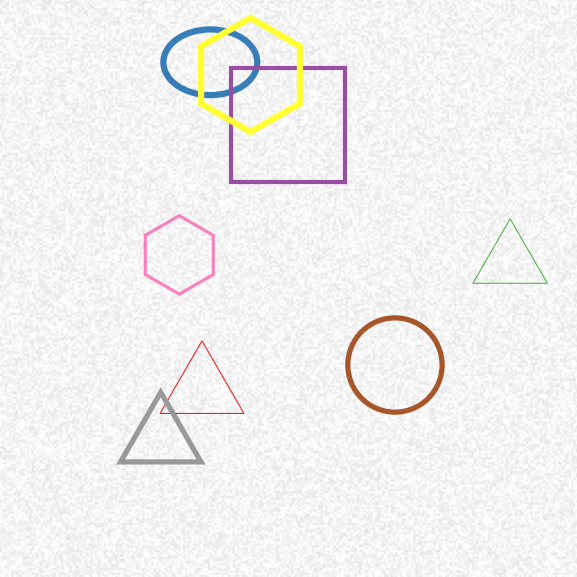[{"shape": "triangle", "thickness": 0.5, "radius": 0.42, "center": [0.35, 0.325]}, {"shape": "oval", "thickness": 3, "radius": 0.41, "center": [0.364, 0.891]}, {"shape": "triangle", "thickness": 0.5, "radius": 0.37, "center": [0.883, 0.546]}, {"shape": "square", "thickness": 2, "radius": 0.49, "center": [0.499, 0.782]}, {"shape": "hexagon", "thickness": 3, "radius": 0.49, "center": [0.434, 0.869]}, {"shape": "circle", "thickness": 2.5, "radius": 0.41, "center": [0.684, 0.367]}, {"shape": "hexagon", "thickness": 1.5, "radius": 0.34, "center": [0.31, 0.558]}, {"shape": "triangle", "thickness": 2.5, "radius": 0.4, "center": [0.278, 0.24]}]